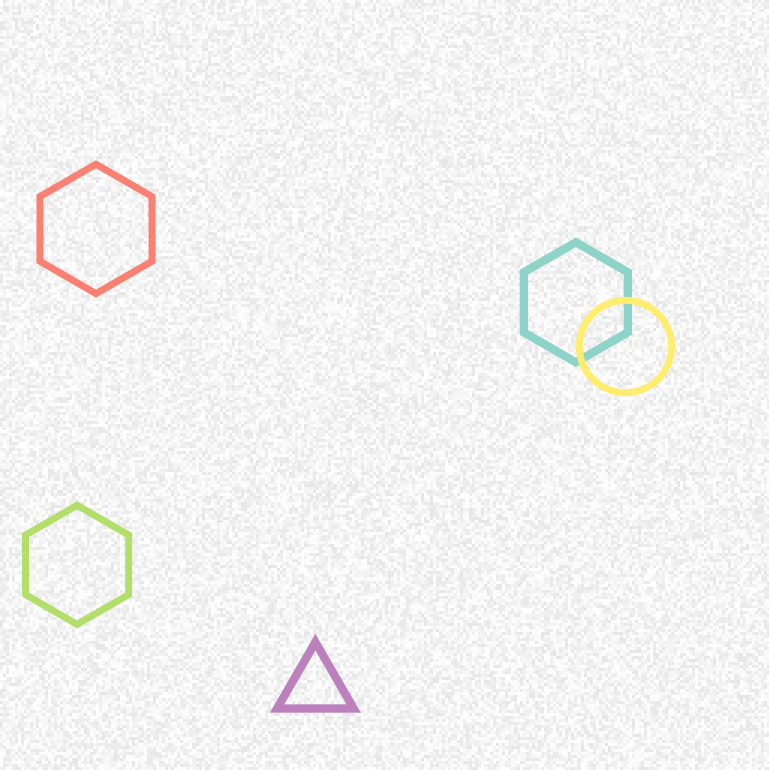[{"shape": "hexagon", "thickness": 3, "radius": 0.39, "center": [0.748, 0.607]}, {"shape": "hexagon", "thickness": 2.5, "radius": 0.42, "center": [0.125, 0.703]}, {"shape": "hexagon", "thickness": 2.5, "radius": 0.39, "center": [0.1, 0.266]}, {"shape": "triangle", "thickness": 3, "radius": 0.29, "center": [0.41, 0.109]}, {"shape": "circle", "thickness": 2.5, "radius": 0.3, "center": [0.812, 0.55]}]